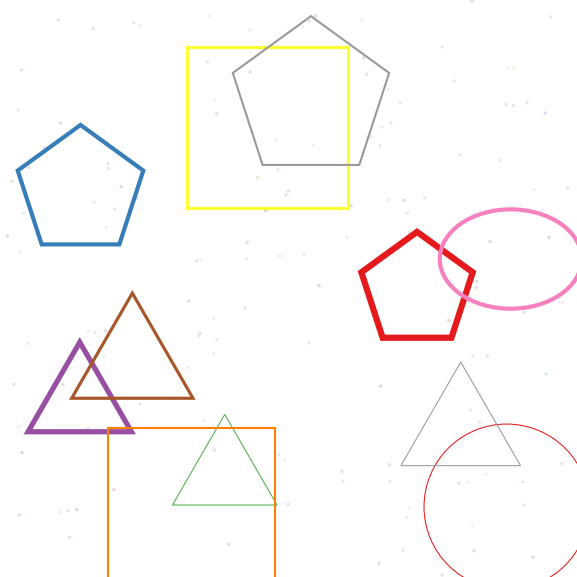[{"shape": "pentagon", "thickness": 3, "radius": 0.51, "center": [0.722, 0.496]}, {"shape": "circle", "thickness": 0.5, "radius": 0.72, "center": [0.877, 0.122]}, {"shape": "pentagon", "thickness": 2, "radius": 0.57, "center": [0.139, 0.668]}, {"shape": "triangle", "thickness": 0.5, "radius": 0.52, "center": [0.389, 0.177]}, {"shape": "triangle", "thickness": 2.5, "radius": 0.52, "center": [0.138, 0.303]}, {"shape": "square", "thickness": 1, "radius": 0.72, "center": [0.332, 0.115]}, {"shape": "square", "thickness": 1.5, "radius": 0.69, "center": [0.463, 0.779]}, {"shape": "triangle", "thickness": 1.5, "radius": 0.61, "center": [0.229, 0.37]}, {"shape": "oval", "thickness": 2, "radius": 0.61, "center": [0.884, 0.551]}, {"shape": "triangle", "thickness": 0.5, "radius": 0.6, "center": [0.798, 0.253]}, {"shape": "pentagon", "thickness": 1, "radius": 0.71, "center": [0.538, 0.829]}]